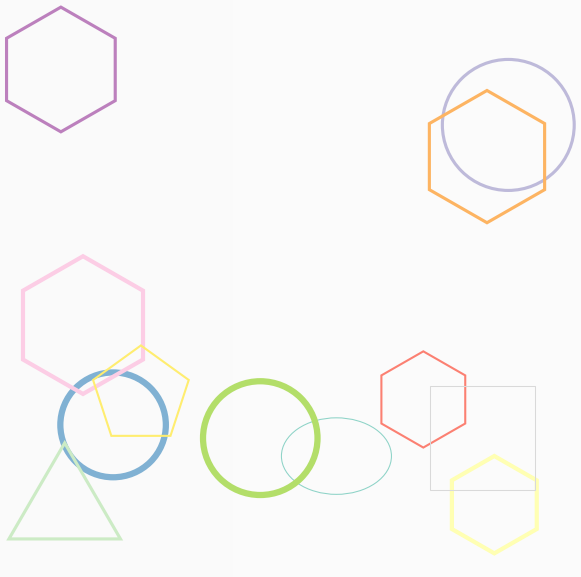[{"shape": "oval", "thickness": 0.5, "radius": 0.47, "center": [0.579, 0.209]}, {"shape": "hexagon", "thickness": 2, "radius": 0.42, "center": [0.85, 0.125]}, {"shape": "circle", "thickness": 1.5, "radius": 0.57, "center": [0.874, 0.783]}, {"shape": "hexagon", "thickness": 1, "radius": 0.42, "center": [0.728, 0.307]}, {"shape": "circle", "thickness": 3, "radius": 0.45, "center": [0.195, 0.263]}, {"shape": "hexagon", "thickness": 1.5, "radius": 0.57, "center": [0.838, 0.728]}, {"shape": "circle", "thickness": 3, "radius": 0.49, "center": [0.448, 0.24]}, {"shape": "hexagon", "thickness": 2, "radius": 0.6, "center": [0.143, 0.436]}, {"shape": "square", "thickness": 0.5, "radius": 0.45, "center": [0.831, 0.241]}, {"shape": "hexagon", "thickness": 1.5, "radius": 0.54, "center": [0.105, 0.879]}, {"shape": "triangle", "thickness": 1.5, "radius": 0.55, "center": [0.111, 0.121]}, {"shape": "pentagon", "thickness": 1, "radius": 0.43, "center": [0.242, 0.314]}]